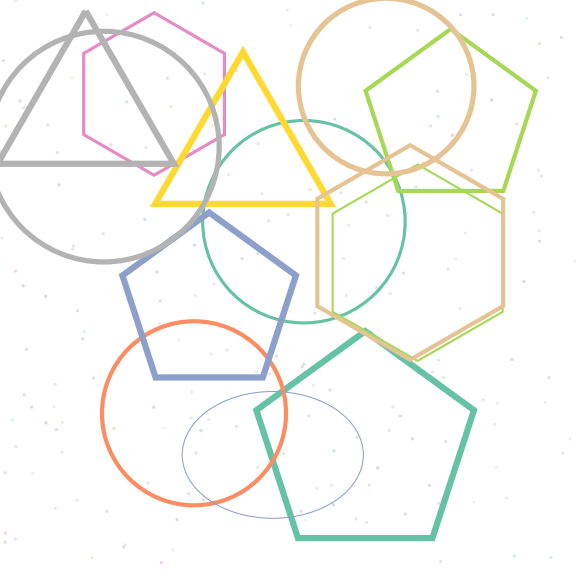[{"shape": "pentagon", "thickness": 3, "radius": 0.99, "center": [0.632, 0.228]}, {"shape": "circle", "thickness": 1.5, "radius": 0.88, "center": [0.526, 0.615]}, {"shape": "circle", "thickness": 2, "radius": 0.8, "center": [0.336, 0.283]}, {"shape": "oval", "thickness": 0.5, "radius": 0.78, "center": [0.472, 0.211]}, {"shape": "pentagon", "thickness": 3, "radius": 0.79, "center": [0.362, 0.473]}, {"shape": "hexagon", "thickness": 1.5, "radius": 0.7, "center": [0.267, 0.836]}, {"shape": "pentagon", "thickness": 2, "radius": 0.78, "center": [0.78, 0.794]}, {"shape": "hexagon", "thickness": 1, "radius": 0.85, "center": [0.723, 0.544]}, {"shape": "triangle", "thickness": 3, "radius": 0.88, "center": [0.421, 0.734]}, {"shape": "hexagon", "thickness": 2, "radius": 0.93, "center": [0.71, 0.562]}, {"shape": "circle", "thickness": 2.5, "radius": 0.76, "center": [0.669, 0.85]}, {"shape": "triangle", "thickness": 3, "radius": 0.88, "center": [0.148, 0.804]}, {"shape": "circle", "thickness": 2.5, "radius": 1.0, "center": [0.18, 0.745]}]